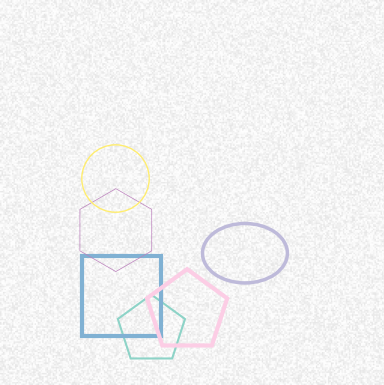[{"shape": "pentagon", "thickness": 1.5, "radius": 0.46, "center": [0.393, 0.143]}, {"shape": "oval", "thickness": 2.5, "radius": 0.55, "center": [0.636, 0.342]}, {"shape": "square", "thickness": 3, "radius": 0.52, "center": [0.316, 0.231]}, {"shape": "pentagon", "thickness": 3, "radius": 0.55, "center": [0.486, 0.191]}, {"shape": "hexagon", "thickness": 0.5, "radius": 0.54, "center": [0.301, 0.402]}, {"shape": "circle", "thickness": 1, "radius": 0.44, "center": [0.3, 0.536]}]